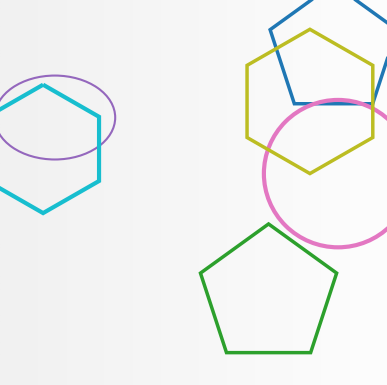[{"shape": "pentagon", "thickness": 2.5, "radius": 0.86, "center": [0.861, 0.87]}, {"shape": "pentagon", "thickness": 2.5, "radius": 0.92, "center": [0.693, 0.234]}, {"shape": "oval", "thickness": 1.5, "radius": 0.78, "center": [0.142, 0.695]}, {"shape": "circle", "thickness": 3, "radius": 0.96, "center": [0.872, 0.549]}, {"shape": "hexagon", "thickness": 2.5, "radius": 0.94, "center": [0.8, 0.737]}, {"shape": "hexagon", "thickness": 3, "radius": 0.83, "center": [0.111, 0.613]}]